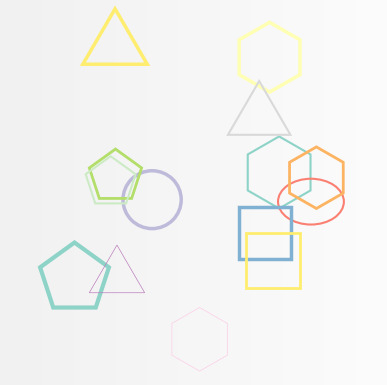[{"shape": "hexagon", "thickness": 1.5, "radius": 0.47, "center": [0.72, 0.552]}, {"shape": "pentagon", "thickness": 3, "radius": 0.47, "center": [0.192, 0.277]}, {"shape": "hexagon", "thickness": 2.5, "radius": 0.45, "center": [0.696, 0.851]}, {"shape": "circle", "thickness": 2.5, "radius": 0.38, "center": [0.393, 0.481]}, {"shape": "oval", "thickness": 1.5, "radius": 0.42, "center": [0.802, 0.476]}, {"shape": "square", "thickness": 2.5, "radius": 0.34, "center": [0.683, 0.395]}, {"shape": "hexagon", "thickness": 2, "radius": 0.4, "center": [0.817, 0.538]}, {"shape": "pentagon", "thickness": 2, "radius": 0.35, "center": [0.298, 0.542]}, {"shape": "hexagon", "thickness": 0.5, "radius": 0.41, "center": [0.515, 0.119]}, {"shape": "triangle", "thickness": 1.5, "radius": 0.47, "center": [0.669, 0.696]}, {"shape": "triangle", "thickness": 0.5, "radius": 0.41, "center": [0.302, 0.281]}, {"shape": "pentagon", "thickness": 1.5, "radius": 0.34, "center": [0.286, 0.527]}, {"shape": "triangle", "thickness": 2.5, "radius": 0.48, "center": [0.297, 0.881]}, {"shape": "square", "thickness": 2, "radius": 0.35, "center": [0.705, 0.323]}]